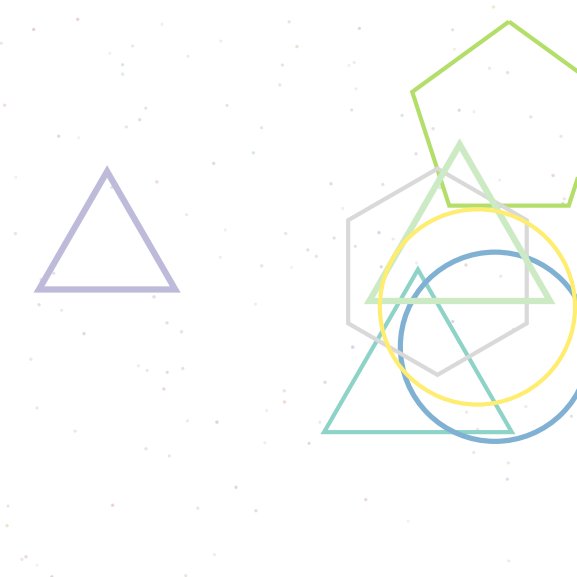[{"shape": "triangle", "thickness": 2, "radius": 0.94, "center": [0.724, 0.345]}, {"shape": "triangle", "thickness": 3, "radius": 0.68, "center": [0.185, 0.566]}, {"shape": "circle", "thickness": 2.5, "radius": 0.82, "center": [0.857, 0.399]}, {"shape": "pentagon", "thickness": 2, "radius": 0.88, "center": [0.881, 0.786]}, {"shape": "hexagon", "thickness": 2, "radius": 0.89, "center": [0.757, 0.529]}, {"shape": "triangle", "thickness": 3, "radius": 0.9, "center": [0.796, 0.568]}, {"shape": "circle", "thickness": 2, "radius": 0.85, "center": [0.827, 0.468]}]